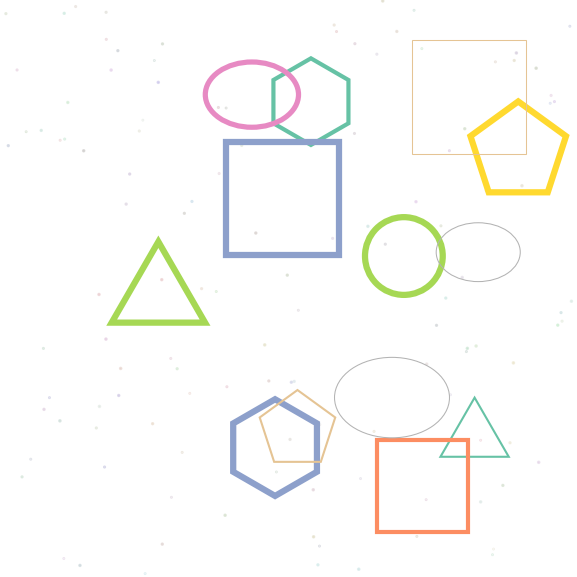[{"shape": "hexagon", "thickness": 2, "radius": 0.37, "center": [0.538, 0.823]}, {"shape": "triangle", "thickness": 1, "radius": 0.34, "center": [0.822, 0.242]}, {"shape": "square", "thickness": 2, "radius": 0.4, "center": [0.731, 0.158]}, {"shape": "square", "thickness": 3, "radius": 0.49, "center": [0.489, 0.655]}, {"shape": "hexagon", "thickness": 3, "radius": 0.42, "center": [0.476, 0.224]}, {"shape": "oval", "thickness": 2.5, "radius": 0.4, "center": [0.436, 0.835]}, {"shape": "circle", "thickness": 3, "radius": 0.34, "center": [0.699, 0.556]}, {"shape": "triangle", "thickness": 3, "radius": 0.47, "center": [0.274, 0.487]}, {"shape": "pentagon", "thickness": 3, "radius": 0.43, "center": [0.897, 0.736]}, {"shape": "square", "thickness": 0.5, "radius": 0.49, "center": [0.812, 0.831]}, {"shape": "pentagon", "thickness": 1, "radius": 0.34, "center": [0.515, 0.255]}, {"shape": "oval", "thickness": 0.5, "radius": 0.5, "center": [0.679, 0.311]}, {"shape": "oval", "thickness": 0.5, "radius": 0.36, "center": [0.828, 0.562]}]